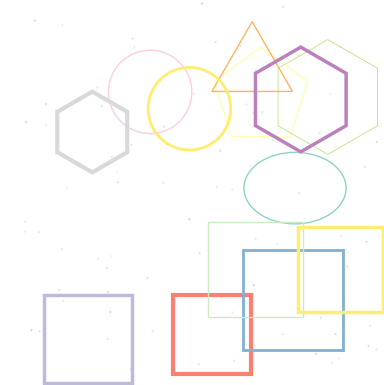[{"shape": "oval", "thickness": 1, "radius": 0.66, "center": [0.766, 0.511]}, {"shape": "pentagon", "thickness": 1, "radius": 0.64, "center": [0.678, 0.749]}, {"shape": "square", "thickness": 2.5, "radius": 0.57, "center": [0.229, 0.12]}, {"shape": "square", "thickness": 3, "radius": 0.51, "center": [0.551, 0.132]}, {"shape": "square", "thickness": 2, "radius": 0.65, "center": [0.761, 0.221]}, {"shape": "triangle", "thickness": 1, "radius": 0.6, "center": [0.655, 0.823]}, {"shape": "hexagon", "thickness": 0.5, "radius": 0.75, "center": [0.851, 0.748]}, {"shape": "circle", "thickness": 1, "radius": 0.54, "center": [0.39, 0.761]}, {"shape": "hexagon", "thickness": 3, "radius": 0.52, "center": [0.24, 0.657]}, {"shape": "hexagon", "thickness": 2.5, "radius": 0.68, "center": [0.781, 0.742]}, {"shape": "square", "thickness": 1, "radius": 0.62, "center": [0.664, 0.3]}, {"shape": "square", "thickness": 2.5, "radius": 0.55, "center": [0.886, 0.301]}, {"shape": "circle", "thickness": 2, "radius": 0.54, "center": [0.492, 0.718]}]